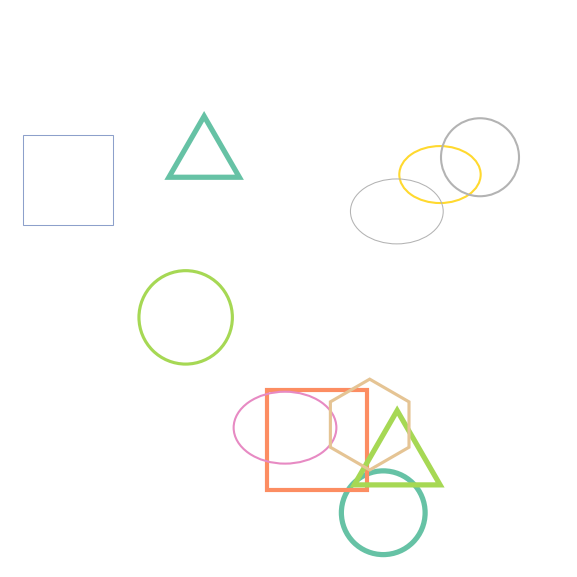[{"shape": "triangle", "thickness": 2.5, "radius": 0.35, "center": [0.353, 0.727]}, {"shape": "circle", "thickness": 2.5, "radius": 0.36, "center": [0.664, 0.111]}, {"shape": "square", "thickness": 2, "radius": 0.43, "center": [0.549, 0.237]}, {"shape": "square", "thickness": 0.5, "radius": 0.39, "center": [0.117, 0.687]}, {"shape": "oval", "thickness": 1, "radius": 0.44, "center": [0.494, 0.259]}, {"shape": "triangle", "thickness": 2.5, "radius": 0.43, "center": [0.688, 0.202]}, {"shape": "circle", "thickness": 1.5, "radius": 0.4, "center": [0.321, 0.45]}, {"shape": "oval", "thickness": 1, "radius": 0.35, "center": [0.762, 0.697]}, {"shape": "hexagon", "thickness": 1.5, "radius": 0.39, "center": [0.64, 0.264]}, {"shape": "circle", "thickness": 1, "radius": 0.34, "center": [0.831, 0.727]}, {"shape": "oval", "thickness": 0.5, "radius": 0.4, "center": [0.687, 0.633]}]